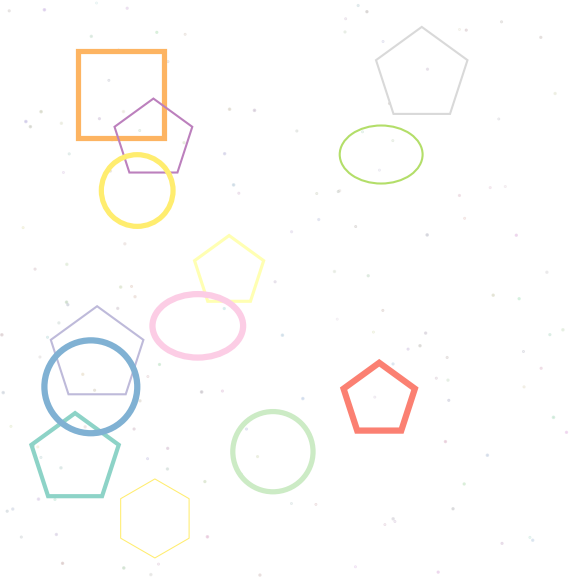[{"shape": "pentagon", "thickness": 2, "radius": 0.4, "center": [0.13, 0.204]}, {"shape": "pentagon", "thickness": 1.5, "radius": 0.31, "center": [0.397, 0.528]}, {"shape": "pentagon", "thickness": 1, "radius": 0.42, "center": [0.168, 0.385]}, {"shape": "pentagon", "thickness": 3, "radius": 0.32, "center": [0.657, 0.306]}, {"shape": "circle", "thickness": 3, "radius": 0.4, "center": [0.157, 0.329]}, {"shape": "square", "thickness": 2.5, "radius": 0.37, "center": [0.21, 0.835]}, {"shape": "oval", "thickness": 1, "radius": 0.36, "center": [0.66, 0.732]}, {"shape": "oval", "thickness": 3, "radius": 0.39, "center": [0.343, 0.435]}, {"shape": "pentagon", "thickness": 1, "radius": 0.42, "center": [0.73, 0.869]}, {"shape": "pentagon", "thickness": 1, "radius": 0.35, "center": [0.266, 0.758]}, {"shape": "circle", "thickness": 2.5, "radius": 0.35, "center": [0.473, 0.217]}, {"shape": "circle", "thickness": 2.5, "radius": 0.31, "center": [0.238, 0.669]}, {"shape": "hexagon", "thickness": 0.5, "radius": 0.34, "center": [0.268, 0.101]}]